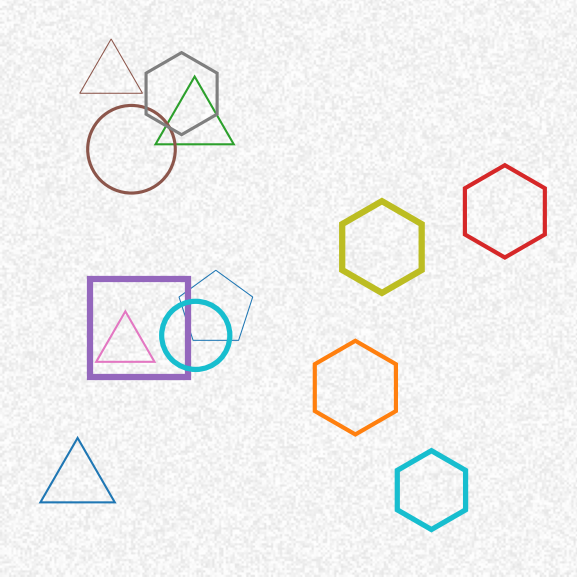[{"shape": "pentagon", "thickness": 0.5, "radius": 0.34, "center": [0.374, 0.464]}, {"shape": "triangle", "thickness": 1, "radius": 0.37, "center": [0.134, 0.166]}, {"shape": "hexagon", "thickness": 2, "radius": 0.41, "center": [0.615, 0.328]}, {"shape": "triangle", "thickness": 1, "radius": 0.39, "center": [0.337, 0.788]}, {"shape": "hexagon", "thickness": 2, "radius": 0.4, "center": [0.874, 0.633]}, {"shape": "square", "thickness": 3, "radius": 0.43, "center": [0.241, 0.431]}, {"shape": "triangle", "thickness": 0.5, "radius": 0.31, "center": [0.192, 0.869]}, {"shape": "circle", "thickness": 1.5, "radius": 0.38, "center": [0.228, 0.741]}, {"shape": "triangle", "thickness": 1, "radius": 0.29, "center": [0.217, 0.402]}, {"shape": "hexagon", "thickness": 1.5, "radius": 0.36, "center": [0.314, 0.837]}, {"shape": "hexagon", "thickness": 3, "radius": 0.4, "center": [0.661, 0.571]}, {"shape": "hexagon", "thickness": 2.5, "radius": 0.34, "center": [0.747, 0.15]}, {"shape": "circle", "thickness": 2.5, "radius": 0.29, "center": [0.339, 0.418]}]